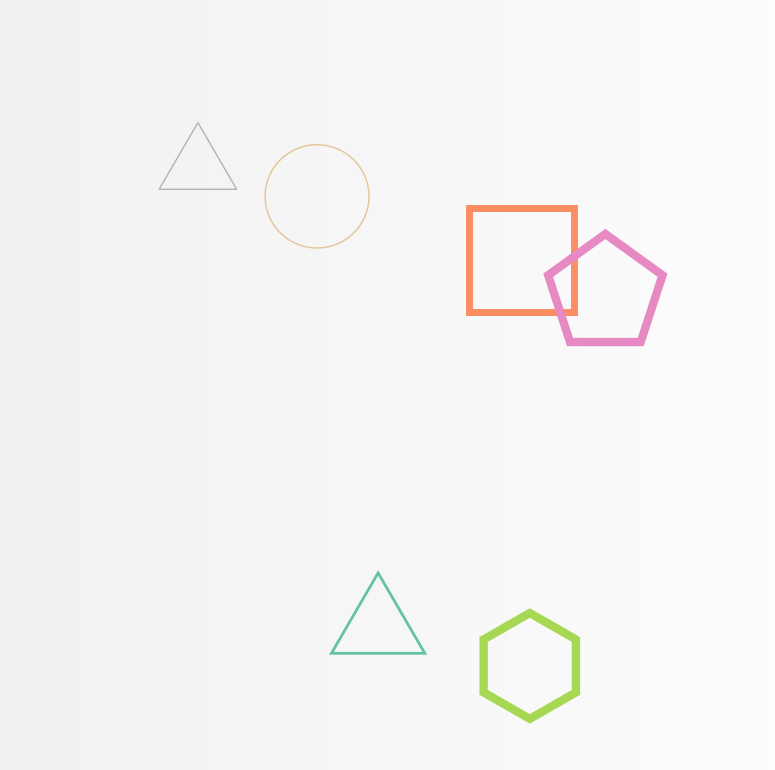[{"shape": "triangle", "thickness": 1, "radius": 0.35, "center": [0.488, 0.186]}, {"shape": "square", "thickness": 2.5, "radius": 0.34, "center": [0.673, 0.663]}, {"shape": "pentagon", "thickness": 3, "radius": 0.39, "center": [0.781, 0.619]}, {"shape": "hexagon", "thickness": 3, "radius": 0.34, "center": [0.684, 0.135]}, {"shape": "circle", "thickness": 0.5, "radius": 0.34, "center": [0.409, 0.745]}, {"shape": "triangle", "thickness": 0.5, "radius": 0.29, "center": [0.255, 0.783]}]